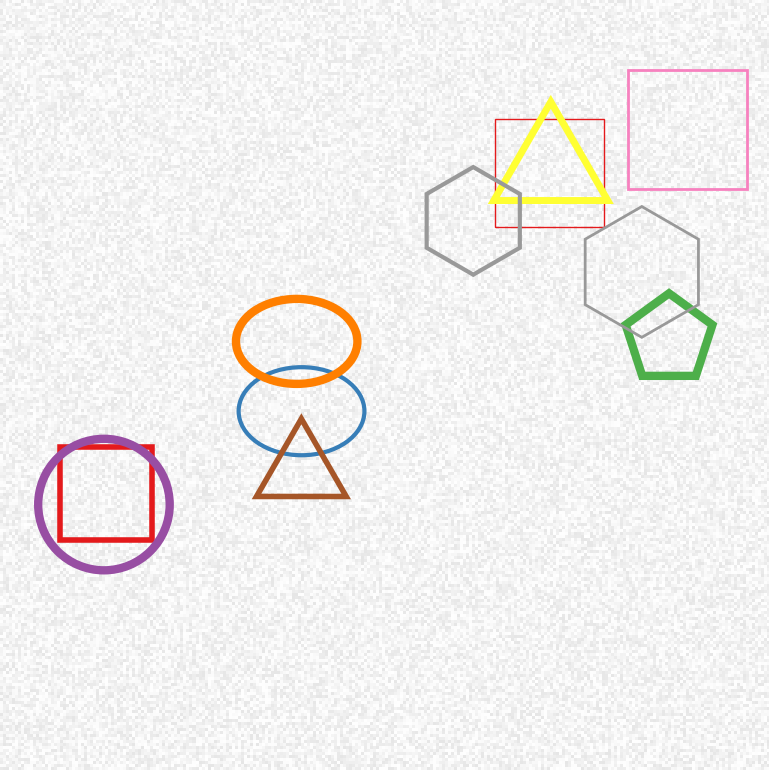[{"shape": "square", "thickness": 0.5, "radius": 0.35, "center": [0.713, 0.775]}, {"shape": "square", "thickness": 2, "radius": 0.3, "center": [0.138, 0.359]}, {"shape": "oval", "thickness": 1.5, "radius": 0.41, "center": [0.392, 0.466]}, {"shape": "pentagon", "thickness": 3, "radius": 0.3, "center": [0.869, 0.56]}, {"shape": "circle", "thickness": 3, "radius": 0.43, "center": [0.135, 0.345]}, {"shape": "oval", "thickness": 3, "radius": 0.39, "center": [0.385, 0.557]}, {"shape": "triangle", "thickness": 2.5, "radius": 0.43, "center": [0.715, 0.782]}, {"shape": "triangle", "thickness": 2, "radius": 0.34, "center": [0.391, 0.389]}, {"shape": "square", "thickness": 1, "radius": 0.39, "center": [0.892, 0.832]}, {"shape": "hexagon", "thickness": 1.5, "radius": 0.35, "center": [0.615, 0.713]}, {"shape": "hexagon", "thickness": 1, "radius": 0.42, "center": [0.834, 0.647]}]